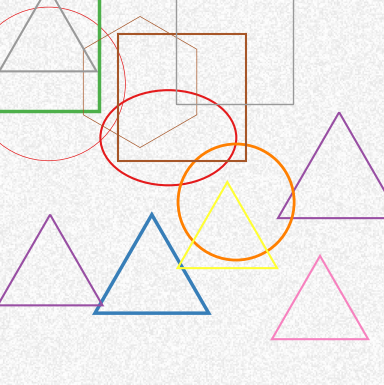[{"shape": "circle", "thickness": 0.5, "radius": 1.0, "center": [0.126, 0.782]}, {"shape": "oval", "thickness": 1.5, "radius": 0.88, "center": [0.437, 0.642]}, {"shape": "triangle", "thickness": 2.5, "radius": 0.85, "center": [0.394, 0.272]}, {"shape": "square", "thickness": 2.5, "radius": 0.78, "center": [0.102, 0.868]}, {"shape": "triangle", "thickness": 1.5, "radius": 0.79, "center": [0.13, 0.285]}, {"shape": "triangle", "thickness": 1.5, "radius": 0.92, "center": [0.881, 0.525]}, {"shape": "circle", "thickness": 2, "radius": 0.75, "center": [0.613, 0.475]}, {"shape": "triangle", "thickness": 1.5, "radius": 0.75, "center": [0.59, 0.378]}, {"shape": "square", "thickness": 1.5, "radius": 0.83, "center": [0.473, 0.747]}, {"shape": "hexagon", "thickness": 0.5, "radius": 0.85, "center": [0.364, 0.787]}, {"shape": "triangle", "thickness": 1.5, "radius": 0.72, "center": [0.831, 0.191]}, {"shape": "triangle", "thickness": 1.5, "radius": 0.73, "center": [0.124, 0.888]}, {"shape": "square", "thickness": 1, "radius": 0.76, "center": [0.61, 0.881]}]